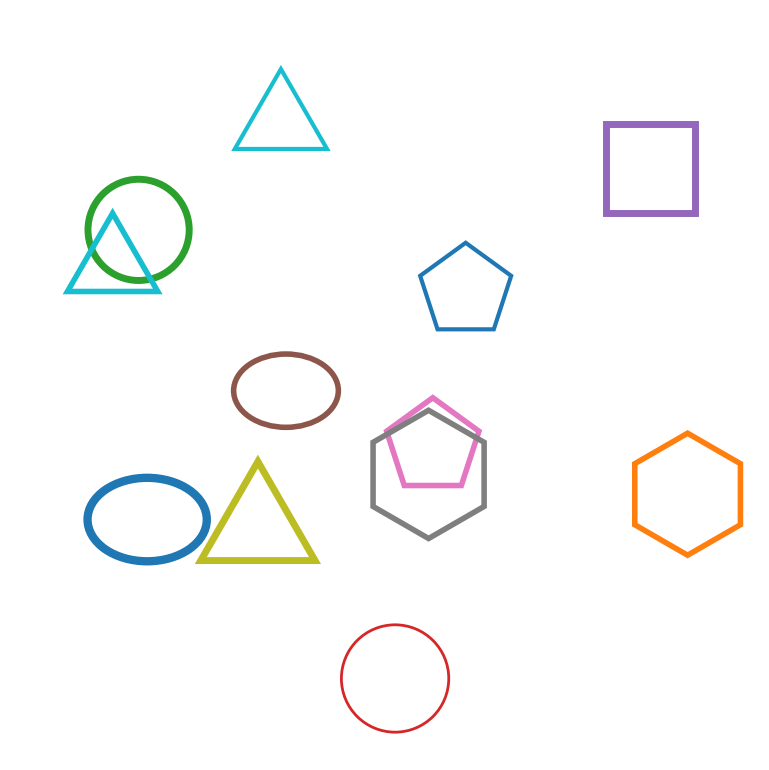[{"shape": "pentagon", "thickness": 1.5, "radius": 0.31, "center": [0.605, 0.623]}, {"shape": "oval", "thickness": 3, "radius": 0.39, "center": [0.191, 0.325]}, {"shape": "hexagon", "thickness": 2, "radius": 0.4, "center": [0.893, 0.358]}, {"shape": "circle", "thickness": 2.5, "radius": 0.33, "center": [0.18, 0.701]}, {"shape": "circle", "thickness": 1, "radius": 0.35, "center": [0.513, 0.119]}, {"shape": "square", "thickness": 2.5, "radius": 0.29, "center": [0.845, 0.781]}, {"shape": "oval", "thickness": 2, "radius": 0.34, "center": [0.371, 0.493]}, {"shape": "pentagon", "thickness": 2, "radius": 0.32, "center": [0.562, 0.42]}, {"shape": "hexagon", "thickness": 2, "radius": 0.42, "center": [0.557, 0.384]}, {"shape": "triangle", "thickness": 2.5, "radius": 0.43, "center": [0.335, 0.315]}, {"shape": "triangle", "thickness": 2, "radius": 0.34, "center": [0.146, 0.655]}, {"shape": "triangle", "thickness": 1.5, "radius": 0.35, "center": [0.365, 0.841]}]